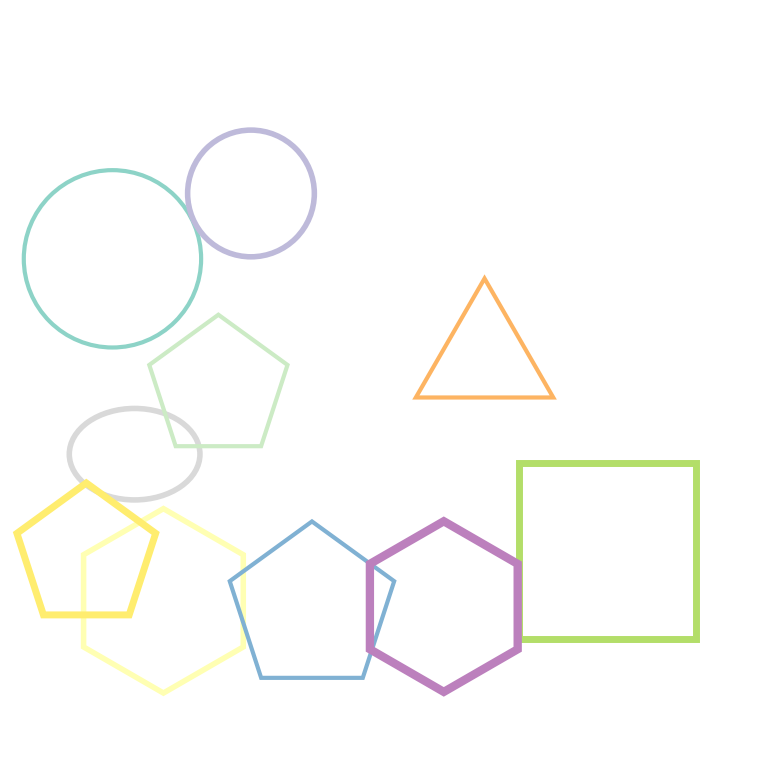[{"shape": "circle", "thickness": 1.5, "radius": 0.58, "center": [0.146, 0.664]}, {"shape": "hexagon", "thickness": 2, "radius": 0.6, "center": [0.212, 0.22]}, {"shape": "circle", "thickness": 2, "radius": 0.41, "center": [0.326, 0.749]}, {"shape": "pentagon", "thickness": 1.5, "radius": 0.56, "center": [0.405, 0.211]}, {"shape": "triangle", "thickness": 1.5, "radius": 0.52, "center": [0.629, 0.535]}, {"shape": "square", "thickness": 2.5, "radius": 0.57, "center": [0.789, 0.284]}, {"shape": "oval", "thickness": 2, "radius": 0.42, "center": [0.175, 0.41]}, {"shape": "hexagon", "thickness": 3, "radius": 0.55, "center": [0.576, 0.212]}, {"shape": "pentagon", "thickness": 1.5, "radius": 0.47, "center": [0.284, 0.497]}, {"shape": "pentagon", "thickness": 2.5, "radius": 0.47, "center": [0.112, 0.278]}]